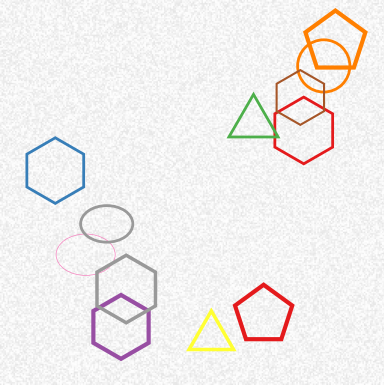[{"shape": "pentagon", "thickness": 3, "radius": 0.39, "center": [0.685, 0.182]}, {"shape": "hexagon", "thickness": 2, "radius": 0.43, "center": [0.789, 0.661]}, {"shape": "hexagon", "thickness": 2, "radius": 0.43, "center": [0.144, 0.557]}, {"shape": "triangle", "thickness": 2, "radius": 0.37, "center": [0.658, 0.681]}, {"shape": "hexagon", "thickness": 3, "radius": 0.41, "center": [0.314, 0.151]}, {"shape": "pentagon", "thickness": 3, "radius": 0.41, "center": [0.871, 0.891]}, {"shape": "circle", "thickness": 2, "radius": 0.34, "center": [0.841, 0.829]}, {"shape": "triangle", "thickness": 2.5, "radius": 0.33, "center": [0.549, 0.126]}, {"shape": "hexagon", "thickness": 1.5, "radius": 0.36, "center": [0.78, 0.747]}, {"shape": "oval", "thickness": 0.5, "radius": 0.38, "center": [0.222, 0.338]}, {"shape": "hexagon", "thickness": 2.5, "radius": 0.44, "center": [0.328, 0.249]}, {"shape": "oval", "thickness": 2, "radius": 0.34, "center": [0.277, 0.418]}]